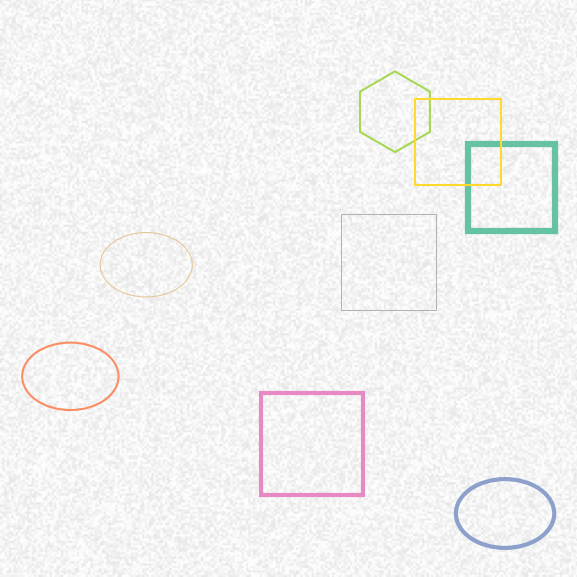[{"shape": "square", "thickness": 3, "radius": 0.38, "center": [0.885, 0.674]}, {"shape": "oval", "thickness": 1, "radius": 0.42, "center": [0.122, 0.347]}, {"shape": "oval", "thickness": 2, "radius": 0.43, "center": [0.875, 0.11]}, {"shape": "square", "thickness": 2, "radius": 0.44, "center": [0.54, 0.231]}, {"shape": "hexagon", "thickness": 1, "radius": 0.35, "center": [0.684, 0.806]}, {"shape": "square", "thickness": 1, "radius": 0.37, "center": [0.793, 0.753]}, {"shape": "oval", "thickness": 0.5, "radius": 0.4, "center": [0.253, 0.541]}, {"shape": "square", "thickness": 0.5, "radius": 0.42, "center": [0.673, 0.545]}]